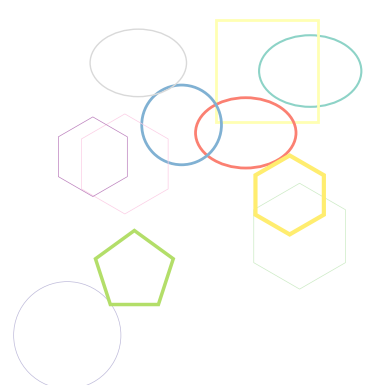[{"shape": "oval", "thickness": 1.5, "radius": 0.66, "center": [0.806, 0.816]}, {"shape": "square", "thickness": 2, "radius": 0.66, "center": [0.693, 0.815]}, {"shape": "circle", "thickness": 0.5, "radius": 0.7, "center": [0.175, 0.129]}, {"shape": "oval", "thickness": 2, "radius": 0.65, "center": [0.638, 0.655]}, {"shape": "circle", "thickness": 2, "radius": 0.52, "center": [0.472, 0.676]}, {"shape": "pentagon", "thickness": 2.5, "radius": 0.53, "center": [0.349, 0.295]}, {"shape": "hexagon", "thickness": 0.5, "radius": 0.65, "center": [0.324, 0.574]}, {"shape": "oval", "thickness": 1, "radius": 0.63, "center": [0.359, 0.837]}, {"shape": "hexagon", "thickness": 0.5, "radius": 0.52, "center": [0.241, 0.593]}, {"shape": "hexagon", "thickness": 0.5, "radius": 0.69, "center": [0.778, 0.387]}, {"shape": "hexagon", "thickness": 3, "radius": 0.51, "center": [0.752, 0.494]}]